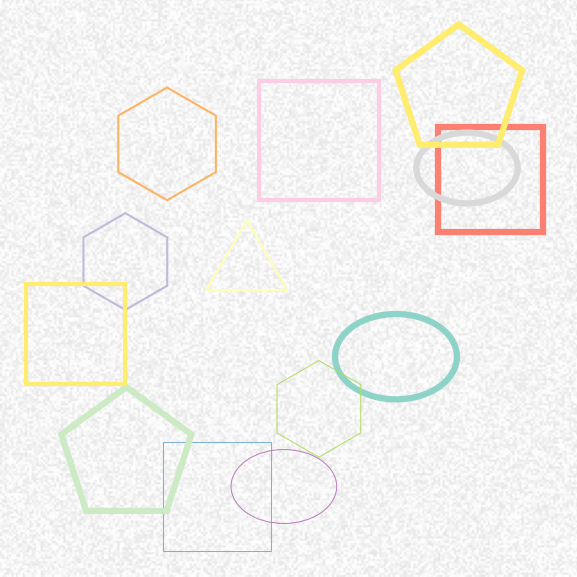[{"shape": "oval", "thickness": 3, "radius": 0.53, "center": [0.686, 0.382]}, {"shape": "triangle", "thickness": 1, "radius": 0.4, "center": [0.427, 0.537]}, {"shape": "hexagon", "thickness": 1, "radius": 0.42, "center": [0.217, 0.546]}, {"shape": "square", "thickness": 3, "radius": 0.46, "center": [0.85, 0.688]}, {"shape": "square", "thickness": 0.5, "radius": 0.47, "center": [0.376, 0.14]}, {"shape": "hexagon", "thickness": 1, "radius": 0.49, "center": [0.289, 0.75]}, {"shape": "hexagon", "thickness": 0.5, "radius": 0.42, "center": [0.552, 0.291]}, {"shape": "square", "thickness": 2, "radius": 0.52, "center": [0.552, 0.755]}, {"shape": "oval", "thickness": 3, "radius": 0.44, "center": [0.809, 0.708]}, {"shape": "oval", "thickness": 0.5, "radius": 0.46, "center": [0.492, 0.157]}, {"shape": "pentagon", "thickness": 3, "radius": 0.59, "center": [0.219, 0.21]}, {"shape": "pentagon", "thickness": 3, "radius": 0.58, "center": [0.795, 0.842]}, {"shape": "square", "thickness": 2, "radius": 0.43, "center": [0.131, 0.421]}]